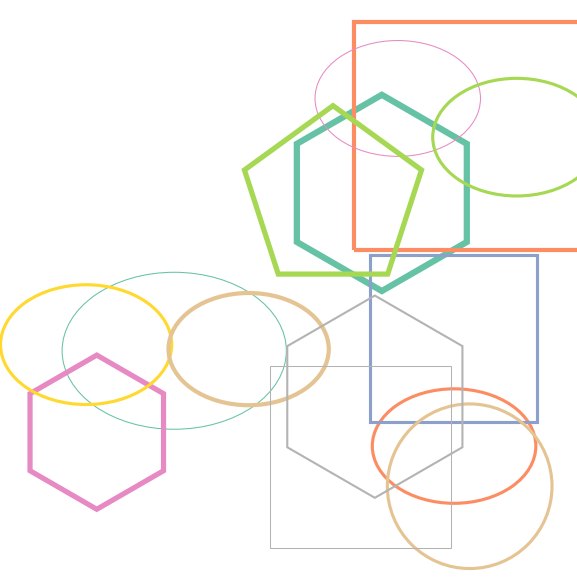[{"shape": "hexagon", "thickness": 3, "radius": 0.85, "center": [0.661, 0.665]}, {"shape": "oval", "thickness": 0.5, "radius": 0.97, "center": [0.302, 0.392]}, {"shape": "oval", "thickness": 1.5, "radius": 0.71, "center": [0.786, 0.227]}, {"shape": "square", "thickness": 2, "radius": 0.99, "center": [0.81, 0.764]}, {"shape": "square", "thickness": 1.5, "radius": 0.72, "center": [0.785, 0.413]}, {"shape": "oval", "thickness": 0.5, "radius": 0.72, "center": [0.689, 0.829]}, {"shape": "hexagon", "thickness": 2.5, "radius": 0.67, "center": [0.168, 0.251]}, {"shape": "pentagon", "thickness": 2.5, "radius": 0.81, "center": [0.577, 0.655]}, {"shape": "oval", "thickness": 1.5, "radius": 0.73, "center": [0.895, 0.762]}, {"shape": "oval", "thickness": 1.5, "radius": 0.74, "center": [0.149, 0.402]}, {"shape": "oval", "thickness": 2, "radius": 0.69, "center": [0.431, 0.395]}, {"shape": "circle", "thickness": 1.5, "radius": 0.71, "center": [0.813, 0.157]}, {"shape": "hexagon", "thickness": 1, "radius": 0.88, "center": [0.649, 0.312]}, {"shape": "square", "thickness": 0.5, "radius": 0.78, "center": [0.624, 0.208]}]